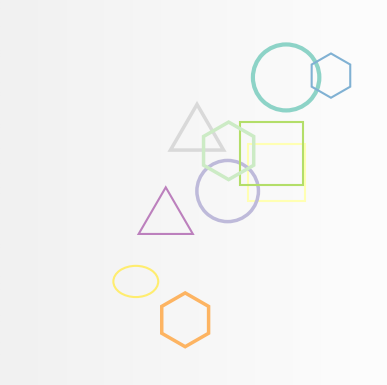[{"shape": "circle", "thickness": 3, "radius": 0.43, "center": [0.738, 0.799]}, {"shape": "square", "thickness": 1.5, "radius": 0.37, "center": [0.713, 0.551]}, {"shape": "circle", "thickness": 2.5, "radius": 0.4, "center": [0.588, 0.504]}, {"shape": "hexagon", "thickness": 1.5, "radius": 0.29, "center": [0.854, 0.804]}, {"shape": "hexagon", "thickness": 2.5, "radius": 0.35, "center": [0.478, 0.169]}, {"shape": "square", "thickness": 1.5, "radius": 0.41, "center": [0.702, 0.602]}, {"shape": "triangle", "thickness": 2.5, "radius": 0.4, "center": [0.508, 0.65]}, {"shape": "triangle", "thickness": 1.5, "radius": 0.4, "center": [0.428, 0.433]}, {"shape": "hexagon", "thickness": 2.5, "radius": 0.37, "center": [0.59, 0.608]}, {"shape": "oval", "thickness": 1.5, "radius": 0.29, "center": [0.35, 0.269]}]